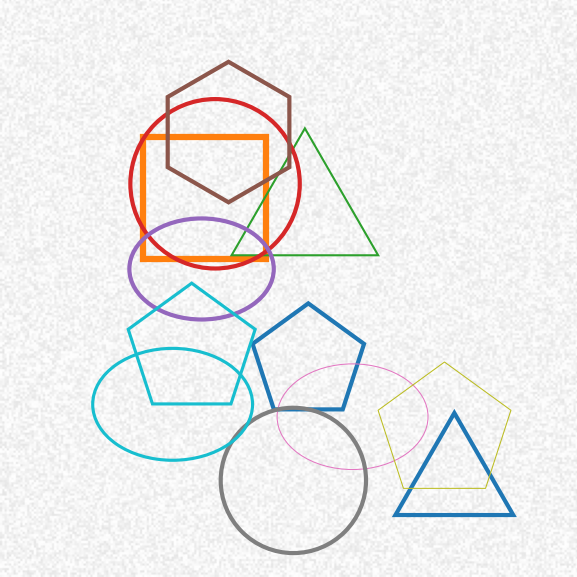[{"shape": "pentagon", "thickness": 2, "radius": 0.51, "center": [0.534, 0.372]}, {"shape": "triangle", "thickness": 2, "radius": 0.59, "center": [0.787, 0.166]}, {"shape": "square", "thickness": 3, "radius": 0.53, "center": [0.355, 0.656]}, {"shape": "triangle", "thickness": 1, "radius": 0.73, "center": [0.528, 0.63]}, {"shape": "circle", "thickness": 2, "radius": 0.73, "center": [0.372, 0.681]}, {"shape": "oval", "thickness": 2, "radius": 0.63, "center": [0.349, 0.533]}, {"shape": "hexagon", "thickness": 2, "radius": 0.61, "center": [0.396, 0.77]}, {"shape": "oval", "thickness": 0.5, "radius": 0.65, "center": [0.611, 0.278]}, {"shape": "circle", "thickness": 2, "radius": 0.63, "center": [0.508, 0.167]}, {"shape": "pentagon", "thickness": 0.5, "radius": 0.6, "center": [0.77, 0.251]}, {"shape": "pentagon", "thickness": 1.5, "radius": 0.58, "center": [0.332, 0.393]}, {"shape": "oval", "thickness": 1.5, "radius": 0.69, "center": [0.299, 0.299]}]